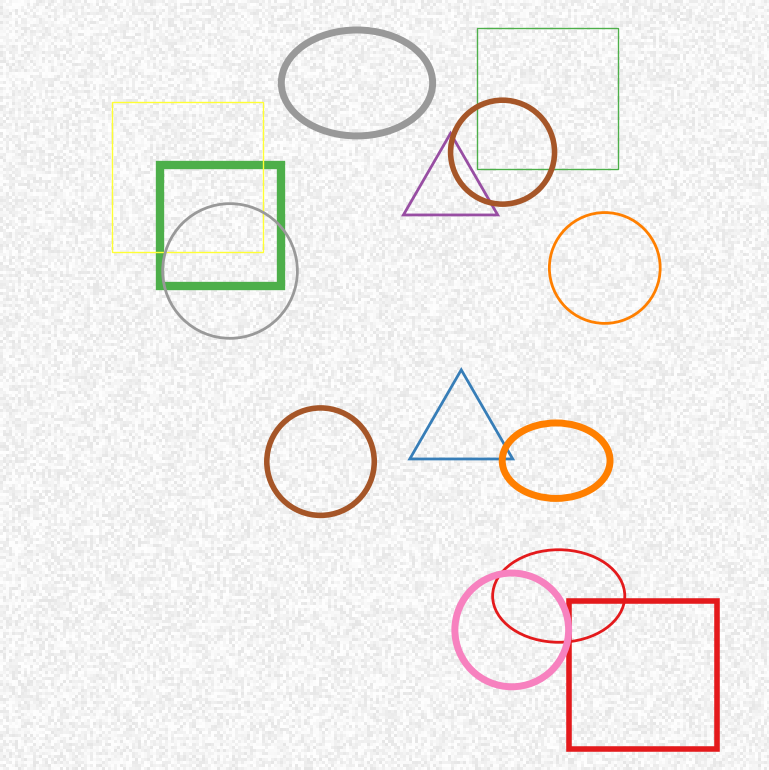[{"shape": "oval", "thickness": 1, "radius": 0.43, "center": [0.726, 0.226]}, {"shape": "square", "thickness": 2, "radius": 0.48, "center": [0.835, 0.124]}, {"shape": "triangle", "thickness": 1, "radius": 0.39, "center": [0.599, 0.443]}, {"shape": "square", "thickness": 3, "radius": 0.39, "center": [0.286, 0.707]}, {"shape": "square", "thickness": 0.5, "radius": 0.46, "center": [0.711, 0.872]}, {"shape": "triangle", "thickness": 1, "radius": 0.35, "center": [0.585, 0.756]}, {"shape": "circle", "thickness": 1, "radius": 0.36, "center": [0.785, 0.652]}, {"shape": "oval", "thickness": 2.5, "radius": 0.35, "center": [0.722, 0.402]}, {"shape": "square", "thickness": 0.5, "radius": 0.49, "center": [0.244, 0.77]}, {"shape": "circle", "thickness": 2, "radius": 0.34, "center": [0.653, 0.802]}, {"shape": "circle", "thickness": 2, "radius": 0.35, "center": [0.416, 0.4]}, {"shape": "circle", "thickness": 2.5, "radius": 0.37, "center": [0.665, 0.182]}, {"shape": "circle", "thickness": 1, "radius": 0.44, "center": [0.299, 0.648]}, {"shape": "oval", "thickness": 2.5, "radius": 0.49, "center": [0.464, 0.892]}]